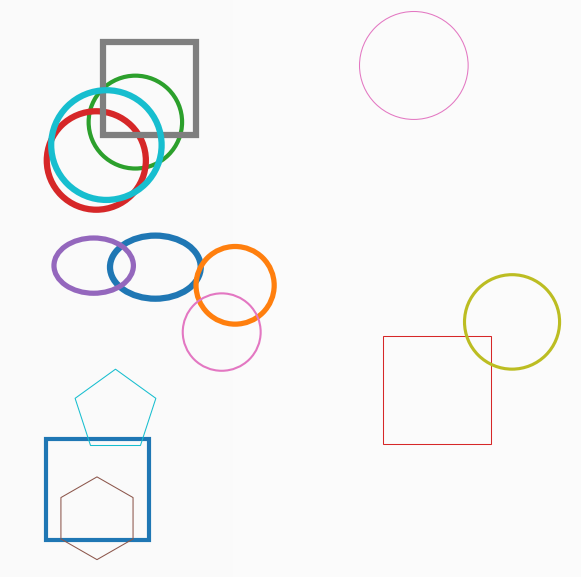[{"shape": "square", "thickness": 2, "radius": 0.44, "center": [0.167, 0.152]}, {"shape": "oval", "thickness": 3, "radius": 0.39, "center": [0.267, 0.537]}, {"shape": "circle", "thickness": 2.5, "radius": 0.34, "center": [0.404, 0.505]}, {"shape": "circle", "thickness": 2, "radius": 0.4, "center": [0.233, 0.788]}, {"shape": "circle", "thickness": 3, "radius": 0.43, "center": [0.166, 0.721]}, {"shape": "square", "thickness": 0.5, "radius": 0.47, "center": [0.752, 0.323]}, {"shape": "oval", "thickness": 2.5, "radius": 0.34, "center": [0.161, 0.539]}, {"shape": "hexagon", "thickness": 0.5, "radius": 0.36, "center": [0.167, 0.102]}, {"shape": "circle", "thickness": 1, "radius": 0.34, "center": [0.381, 0.424]}, {"shape": "circle", "thickness": 0.5, "radius": 0.47, "center": [0.712, 0.886]}, {"shape": "square", "thickness": 3, "radius": 0.4, "center": [0.257, 0.846]}, {"shape": "circle", "thickness": 1.5, "radius": 0.41, "center": [0.881, 0.442]}, {"shape": "circle", "thickness": 3, "radius": 0.47, "center": [0.183, 0.748]}, {"shape": "pentagon", "thickness": 0.5, "radius": 0.37, "center": [0.199, 0.287]}]